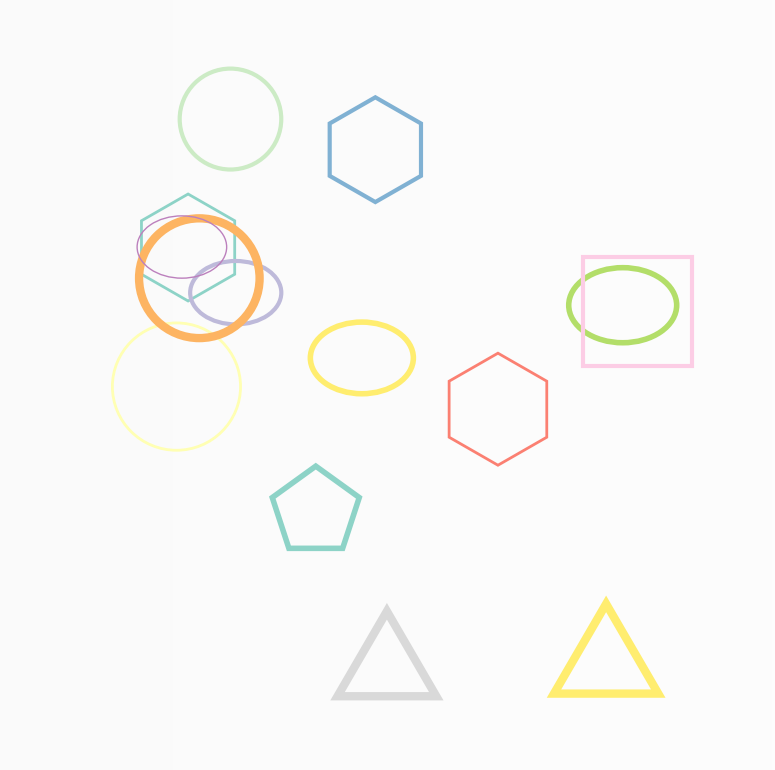[{"shape": "pentagon", "thickness": 2, "radius": 0.3, "center": [0.407, 0.336]}, {"shape": "hexagon", "thickness": 1, "radius": 0.35, "center": [0.243, 0.679]}, {"shape": "circle", "thickness": 1, "radius": 0.41, "center": [0.228, 0.498]}, {"shape": "oval", "thickness": 1.5, "radius": 0.29, "center": [0.304, 0.62]}, {"shape": "hexagon", "thickness": 1, "radius": 0.36, "center": [0.643, 0.469]}, {"shape": "hexagon", "thickness": 1.5, "radius": 0.34, "center": [0.484, 0.806]}, {"shape": "circle", "thickness": 3, "radius": 0.39, "center": [0.257, 0.639]}, {"shape": "oval", "thickness": 2, "radius": 0.35, "center": [0.803, 0.604]}, {"shape": "square", "thickness": 1.5, "radius": 0.35, "center": [0.823, 0.595]}, {"shape": "triangle", "thickness": 3, "radius": 0.37, "center": [0.499, 0.133]}, {"shape": "oval", "thickness": 0.5, "radius": 0.29, "center": [0.235, 0.679]}, {"shape": "circle", "thickness": 1.5, "radius": 0.33, "center": [0.297, 0.845]}, {"shape": "oval", "thickness": 2, "radius": 0.33, "center": [0.467, 0.535]}, {"shape": "triangle", "thickness": 3, "radius": 0.39, "center": [0.782, 0.138]}]